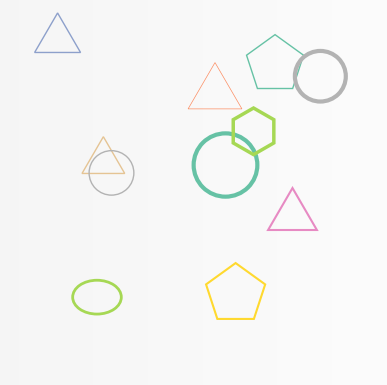[{"shape": "circle", "thickness": 3, "radius": 0.41, "center": [0.582, 0.571]}, {"shape": "pentagon", "thickness": 1, "radius": 0.39, "center": [0.71, 0.833]}, {"shape": "triangle", "thickness": 0.5, "radius": 0.4, "center": [0.555, 0.757]}, {"shape": "triangle", "thickness": 1, "radius": 0.34, "center": [0.149, 0.898]}, {"shape": "triangle", "thickness": 1.5, "radius": 0.36, "center": [0.755, 0.439]}, {"shape": "hexagon", "thickness": 2.5, "radius": 0.3, "center": [0.654, 0.659]}, {"shape": "oval", "thickness": 2, "radius": 0.31, "center": [0.25, 0.228]}, {"shape": "pentagon", "thickness": 1.5, "radius": 0.4, "center": [0.608, 0.236]}, {"shape": "triangle", "thickness": 1, "radius": 0.32, "center": [0.267, 0.581]}, {"shape": "circle", "thickness": 3, "radius": 0.33, "center": [0.827, 0.802]}, {"shape": "circle", "thickness": 1, "radius": 0.29, "center": [0.288, 0.551]}]